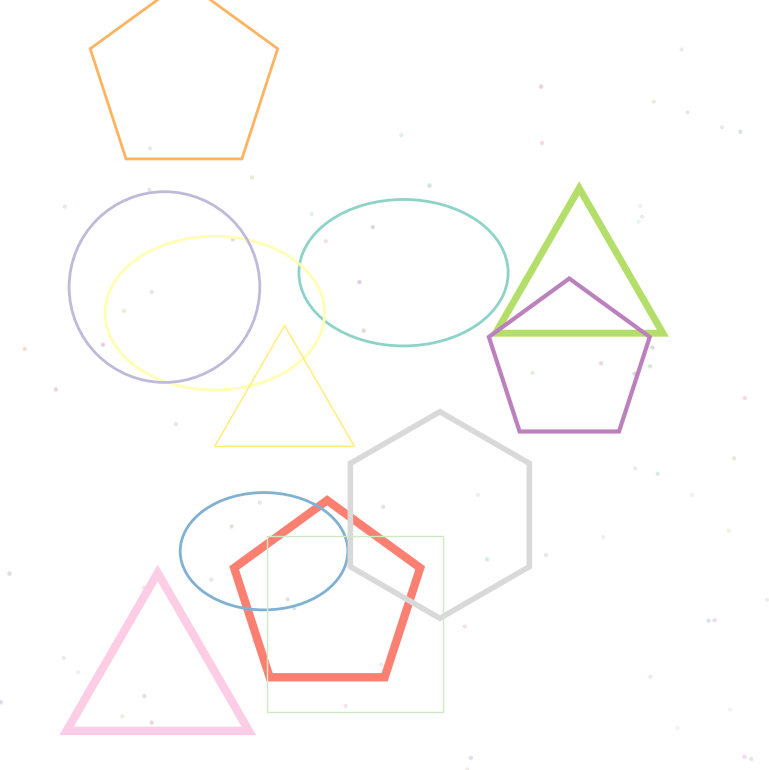[{"shape": "oval", "thickness": 1, "radius": 0.68, "center": [0.524, 0.646]}, {"shape": "oval", "thickness": 1, "radius": 0.71, "center": [0.279, 0.593]}, {"shape": "circle", "thickness": 1, "radius": 0.62, "center": [0.214, 0.627]}, {"shape": "pentagon", "thickness": 3, "radius": 0.64, "center": [0.425, 0.223]}, {"shape": "oval", "thickness": 1, "radius": 0.54, "center": [0.343, 0.284]}, {"shape": "pentagon", "thickness": 1, "radius": 0.64, "center": [0.239, 0.897]}, {"shape": "triangle", "thickness": 2.5, "radius": 0.63, "center": [0.752, 0.63]}, {"shape": "triangle", "thickness": 3, "radius": 0.68, "center": [0.205, 0.119]}, {"shape": "hexagon", "thickness": 2, "radius": 0.67, "center": [0.571, 0.331]}, {"shape": "pentagon", "thickness": 1.5, "radius": 0.55, "center": [0.739, 0.528]}, {"shape": "square", "thickness": 0.5, "radius": 0.57, "center": [0.461, 0.19]}, {"shape": "triangle", "thickness": 0.5, "radius": 0.52, "center": [0.37, 0.473]}]